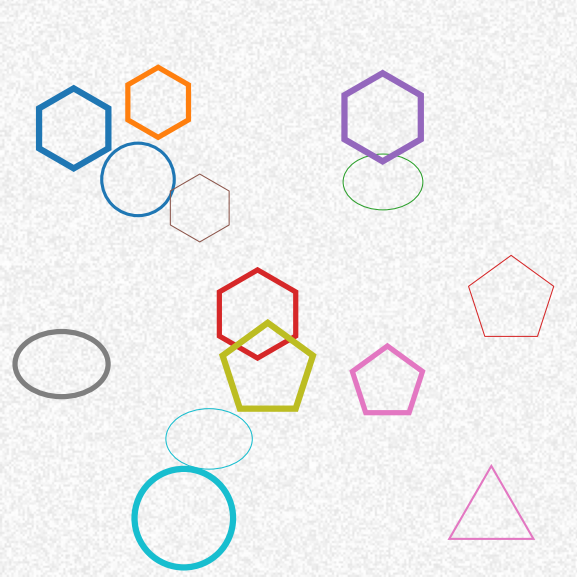[{"shape": "circle", "thickness": 1.5, "radius": 0.31, "center": [0.239, 0.688]}, {"shape": "hexagon", "thickness": 3, "radius": 0.35, "center": [0.128, 0.777]}, {"shape": "hexagon", "thickness": 2.5, "radius": 0.3, "center": [0.274, 0.822]}, {"shape": "oval", "thickness": 0.5, "radius": 0.35, "center": [0.663, 0.684]}, {"shape": "pentagon", "thickness": 0.5, "radius": 0.39, "center": [0.885, 0.479]}, {"shape": "hexagon", "thickness": 2.5, "radius": 0.38, "center": [0.446, 0.455]}, {"shape": "hexagon", "thickness": 3, "radius": 0.38, "center": [0.663, 0.796]}, {"shape": "hexagon", "thickness": 0.5, "radius": 0.29, "center": [0.346, 0.639]}, {"shape": "triangle", "thickness": 1, "radius": 0.42, "center": [0.851, 0.108]}, {"shape": "pentagon", "thickness": 2.5, "radius": 0.32, "center": [0.671, 0.336]}, {"shape": "oval", "thickness": 2.5, "radius": 0.4, "center": [0.107, 0.369]}, {"shape": "pentagon", "thickness": 3, "radius": 0.41, "center": [0.464, 0.358]}, {"shape": "oval", "thickness": 0.5, "radius": 0.37, "center": [0.362, 0.239]}, {"shape": "circle", "thickness": 3, "radius": 0.43, "center": [0.318, 0.102]}]